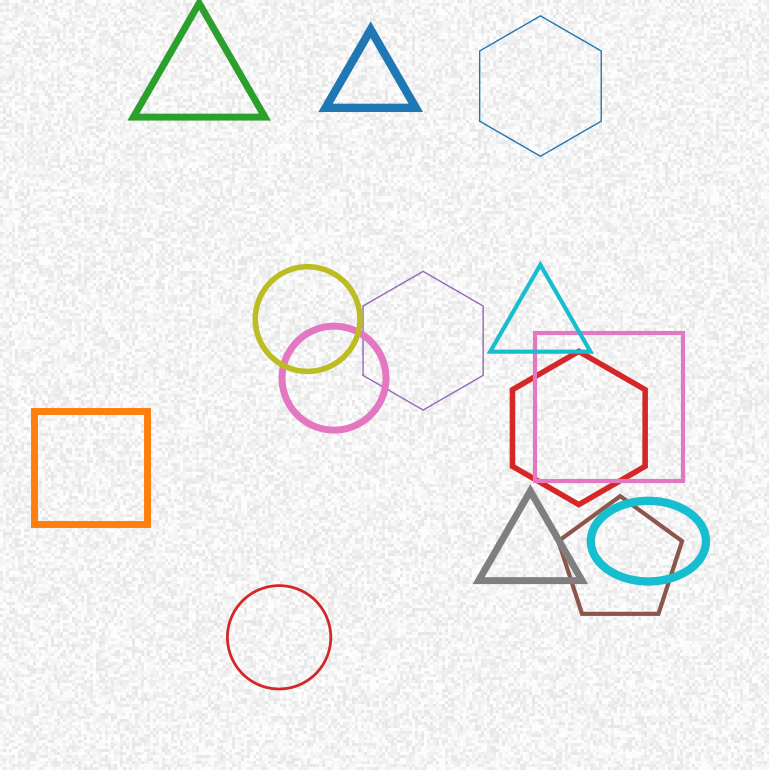[{"shape": "hexagon", "thickness": 0.5, "radius": 0.46, "center": [0.702, 0.888]}, {"shape": "triangle", "thickness": 3, "radius": 0.34, "center": [0.481, 0.894]}, {"shape": "square", "thickness": 2.5, "radius": 0.37, "center": [0.118, 0.393]}, {"shape": "triangle", "thickness": 2.5, "radius": 0.49, "center": [0.259, 0.897]}, {"shape": "circle", "thickness": 1, "radius": 0.34, "center": [0.362, 0.172]}, {"shape": "hexagon", "thickness": 2, "radius": 0.5, "center": [0.752, 0.444]}, {"shape": "hexagon", "thickness": 0.5, "radius": 0.45, "center": [0.549, 0.558]}, {"shape": "pentagon", "thickness": 1.5, "radius": 0.42, "center": [0.806, 0.271]}, {"shape": "square", "thickness": 1.5, "radius": 0.48, "center": [0.791, 0.471]}, {"shape": "circle", "thickness": 2.5, "radius": 0.34, "center": [0.434, 0.509]}, {"shape": "triangle", "thickness": 2.5, "radius": 0.39, "center": [0.689, 0.285]}, {"shape": "circle", "thickness": 2, "radius": 0.34, "center": [0.399, 0.586]}, {"shape": "triangle", "thickness": 1.5, "radius": 0.38, "center": [0.702, 0.581]}, {"shape": "oval", "thickness": 3, "radius": 0.37, "center": [0.842, 0.297]}]